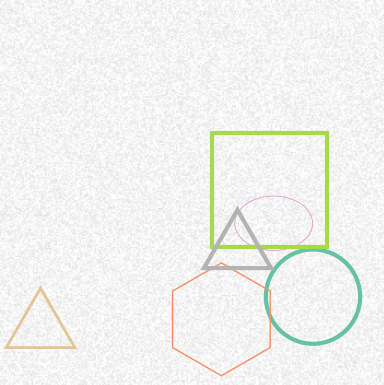[{"shape": "circle", "thickness": 3, "radius": 0.61, "center": [0.813, 0.229]}, {"shape": "hexagon", "thickness": 1, "radius": 0.73, "center": [0.575, 0.171]}, {"shape": "oval", "thickness": 0.5, "radius": 0.51, "center": [0.711, 0.42]}, {"shape": "square", "thickness": 3, "radius": 0.74, "center": [0.7, 0.507]}, {"shape": "triangle", "thickness": 2, "radius": 0.51, "center": [0.105, 0.149]}, {"shape": "triangle", "thickness": 3, "radius": 0.5, "center": [0.617, 0.354]}]